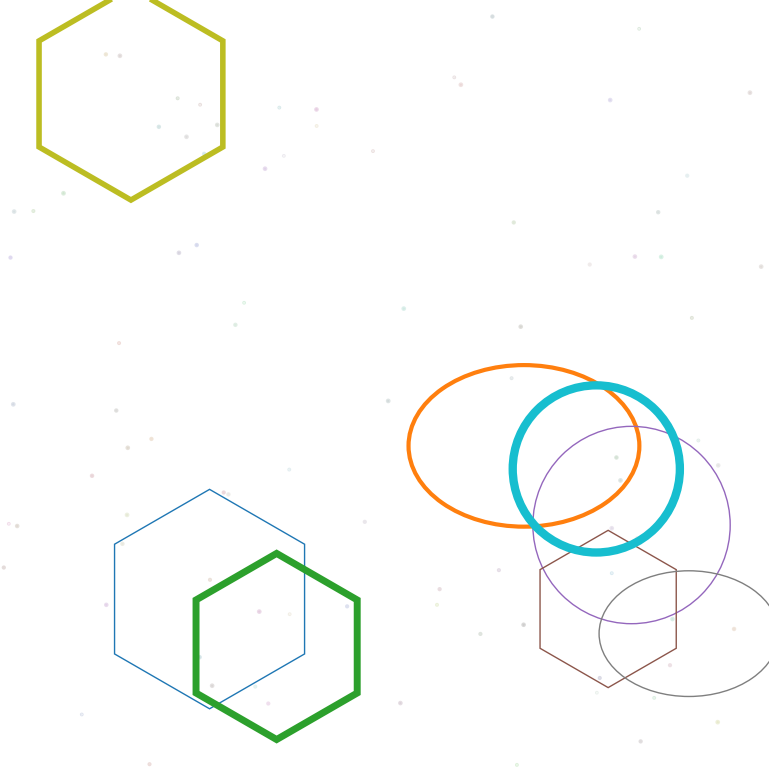[{"shape": "hexagon", "thickness": 0.5, "radius": 0.71, "center": [0.272, 0.222]}, {"shape": "oval", "thickness": 1.5, "radius": 0.75, "center": [0.68, 0.421]}, {"shape": "hexagon", "thickness": 2.5, "radius": 0.6, "center": [0.359, 0.16]}, {"shape": "circle", "thickness": 0.5, "radius": 0.64, "center": [0.82, 0.318]}, {"shape": "hexagon", "thickness": 0.5, "radius": 0.51, "center": [0.79, 0.209]}, {"shape": "oval", "thickness": 0.5, "radius": 0.58, "center": [0.895, 0.177]}, {"shape": "hexagon", "thickness": 2, "radius": 0.69, "center": [0.17, 0.878]}, {"shape": "circle", "thickness": 3, "radius": 0.54, "center": [0.774, 0.391]}]